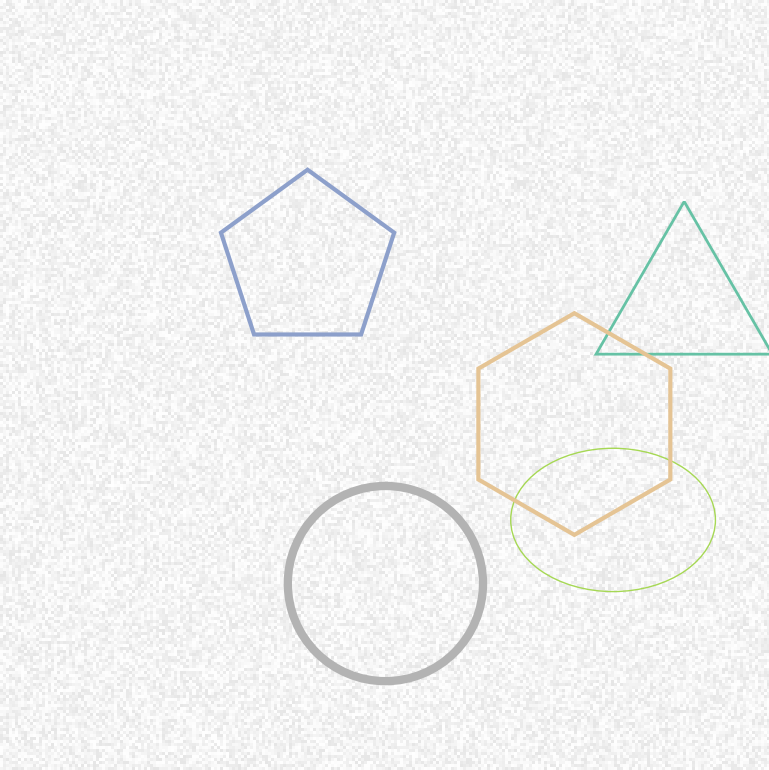[{"shape": "triangle", "thickness": 1, "radius": 0.66, "center": [0.889, 0.606]}, {"shape": "pentagon", "thickness": 1.5, "radius": 0.59, "center": [0.399, 0.661]}, {"shape": "oval", "thickness": 0.5, "radius": 0.66, "center": [0.796, 0.325]}, {"shape": "hexagon", "thickness": 1.5, "radius": 0.72, "center": [0.746, 0.449]}, {"shape": "circle", "thickness": 3, "radius": 0.63, "center": [0.501, 0.242]}]